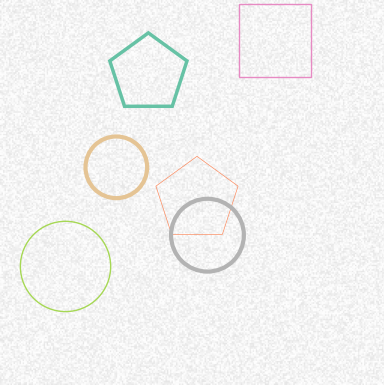[{"shape": "pentagon", "thickness": 2.5, "radius": 0.53, "center": [0.385, 0.809]}, {"shape": "pentagon", "thickness": 0.5, "radius": 0.56, "center": [0.512, 0.482]}, {"shape": "square", "thickness": 1, "radius": 0.47, "center": [0.713, 0.895]}, {"shape": "circle", "thickness": 1, "radius": 0.59, "center": [0.17, 0.308]}, {"shape": "circle", "thickness": 3, "radius": 0.4, "center": [0.302, 0.565]}, {"shape": "circle", "thickness": 3, "radius": 0.47, "center": [0.539, 0.389]}]